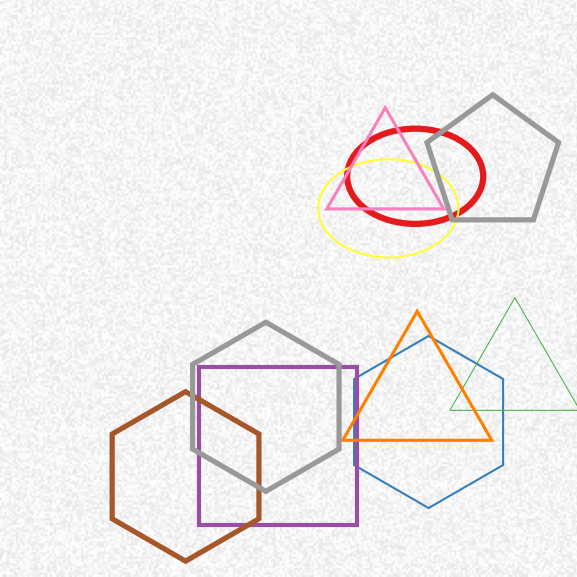[{"shape": "oval", "thickness": 3, "radius": 0.59, "center": [0.719, 0.694]}, {"shape": "hexagon", "thickness": 1, "radius": 0.74, "center": [0.742, 0.268]}, {"shape": "triangle", "thickness": 0.5, "radius": 0.65, "center": [0.892, 0.354]}, {"shape": "square", "thickness": 2, "radius": 0.68, "center": [0.482, 0.227]}, {"shape": "triangle", "thickness": 1.5, "radius": 0.74, "center": [0.723, 0.311]}, {"shape": "oval", "thickness": 1, "radius": 0.61, "center": [0.673, 0.638]}, {"shape": "hexagon", "thickness": 2.5, "radius": 0.73, "center": [0.321, 0.174]}, {"shape": "triangle", "thickness": 1.5, "radius": 0.58, "center": [0.667, 0.696]}, {"shape": "pentagon", "thickness": 2.5, "radius": 0.6, "center": [0.853, 0.715]}, {"shape": "hexagon", "thickness": 2.5, "radius": 0.73, "center": [0.46, 0.295]}]